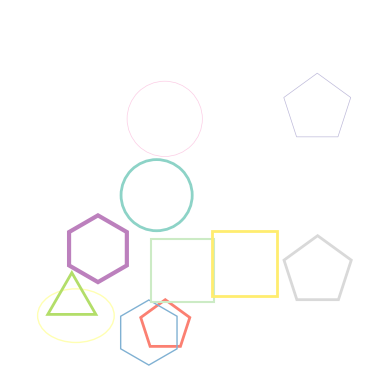[{"shape": "circle", "thickness": 2, "radius": 0.46, "center": [0.407, 0.493]}, {"shape": "oval", "thickness": 1, "radius": 0.5, "center": [0.197, 0.18]}, {"shape": "pentagon", "thickness": 0.5, "radius": 0.46, "center": [0.824, 0.719]}, {"shape": "pentagon", "thickness": 2, "radius": 0.34, "center": [0.429, 0.155]}, {"shape": "hexagon", "thickness": 1, "radius": 0.42, "center": [0.387, 0.136]}, {"shape": "triangle", "thickness": 2, "radius": 0.36, "center": [0.187, 0.219]}, {"shape": "circle", "thickness": 0.5, "radius": 0.49, "center": [0.428, 0.691]}, {"shape": "pentagon", "thickness": 2, "radius": 0.46, "center": [0.825, 0.296]}, {"shape": "hexagon", "thickness": 3, "radius": 0.43, "center": [0.254, 0.354]}, {"shape": "square", "thickness": 1.5, "radius": 0.41, "center": [0.474, 0.297]}, {"shape": "square", "thickness": 2, "radius": 0.42, "center": [0.634, 0.317]}]